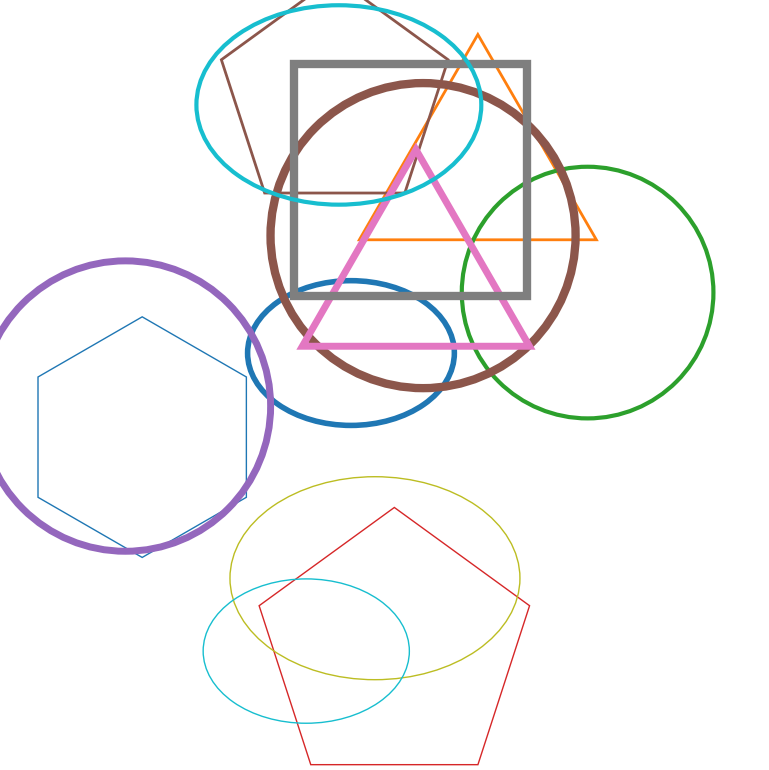[{"shape": "oval", "thickness": 2, "radius": 0.67, "center": [0.456, 0.542]}, {"shape": "hexagon", "thickness": 0.5, "radius": 0.78, "center": [0.185, 0.432]}, {"shape": "triangle", "thickness": 1, "radius": 0.89, "center": [0.621, 0.777]}, {"shape": "circle", "thickness": 1.5, "radius": 0.82, "center": [0.763, 0.62]}, {"shape": "pentagon", "thickness": 0.5, "radius": 0.92, "center": [0.512, 0.156]}, {"shape": "circle", "thickness": 2.5, "radius": 0.94, "center": [0.163, 0.473]}, {"shape": "circle", "thickness": 3, "radius": 0.99, "center": [0.549, 0.694]}, {"shape": "pentagon", "thickness": 1, "radius": 0.77, "center": [0.435, 0.875]}, {"shape": "triangle", "thickness": 2.5, "radius": 0.85, "center": [0.54, 0.635]}, {"shape": "square", "thickness": 3, "radius": 0.75, "center": [0.533, 0.766]}, {"shape": "oval", "thickness": 0.5, "radius": 0.94, "center": [0.487, 0.249]}, {"shape": "oval", "thickness": 0.5, "radius": 0.67, "center": [0.398, 0.154]}, {"shape": "oval", "thickness": 1.5, "radius": 0.92, "center": [0.44, 0.864]}]